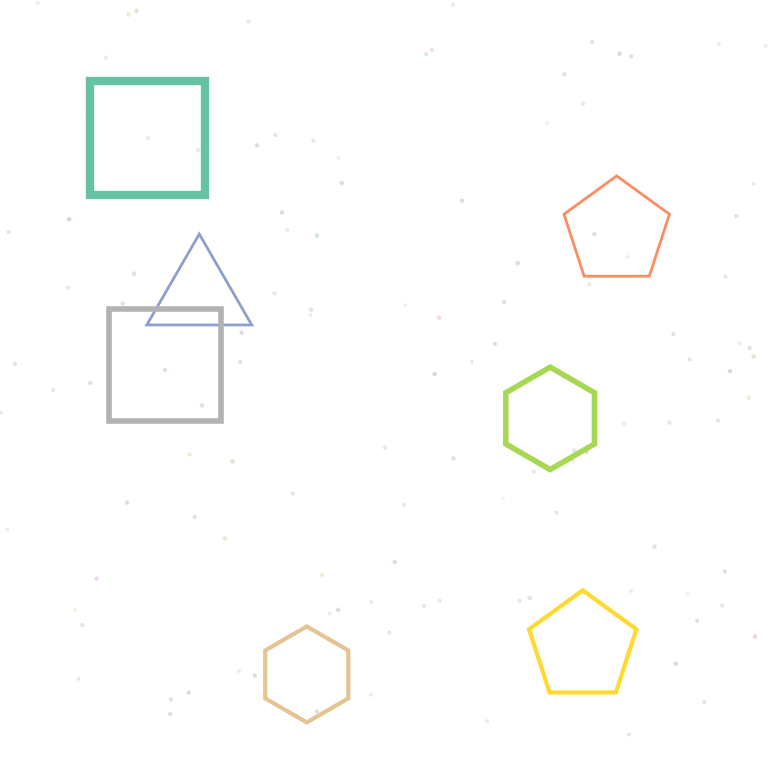[{"shape": "square", "thickness": 3, "radius": 0.37, "center": [0.191, 0.821]}, {"shape": "pentagon", "thickness": 1, "radius": 0.36, "center": [0.801, 0.7]}, {"shape": "triangle", "thickness": 1, "radius": 0.39, "center": [0.259, 0.617]}, {"shape": "hexagon", "thickness": 2, "radius": 0.33, "center": [0.714, 0.457]}, {"shape": "pentagon", "thickness": 1.5, "radius": 0.37, "center": [0.757, 0.16]}, {"shape": "hexagon", "thickness": 1.5, "radius": 0.31, "center": [0.398, 0.124]}, {"shape": "square", "thickness": 2, "radius": 0.36, "center": [0.214, 0.525]}]